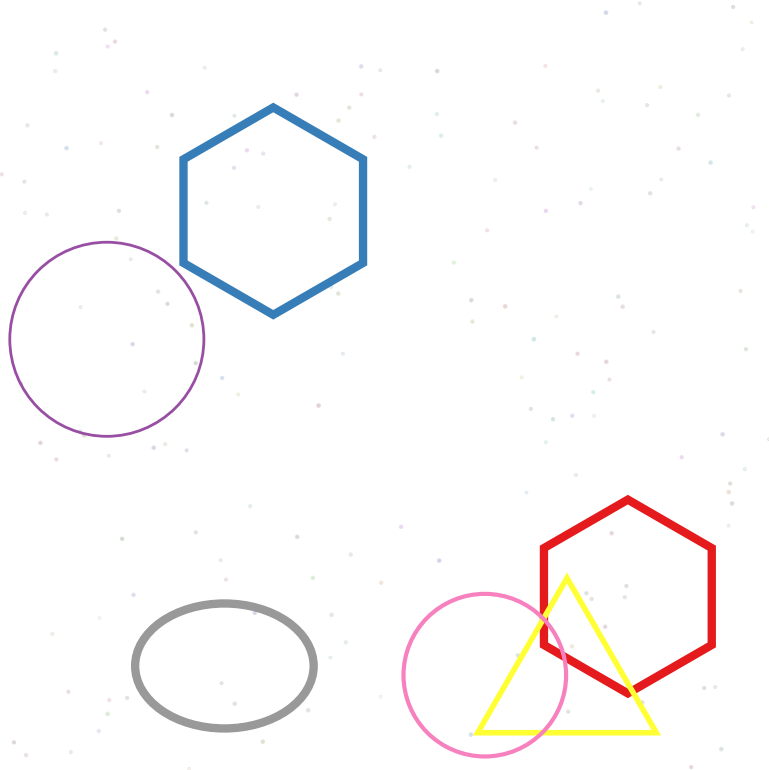[{"shape": "hexagon", "thickness": 3, "radius": 0.63, "center": [0.815, 0.225]}, {"shape": "hexagon", "thickness": 3, "radius": 0.67, "center": [0.355, 0.726]}, {"shape": "circle", "thickness": 1, "radius": 0.63, "center": [0.139, 0.559]}, {"shape": "triangle", "thickness": 2, "radius": 0.67, "center": [0.736, 0.115]}, {"shape": "circle", "thickness": 1.5, "radius": 0.53, "center": [0.63, 0.123]}, {"shape": "oval", "thickness": 3, "radius": 0.58, "center": [0.291, 0.135]}]